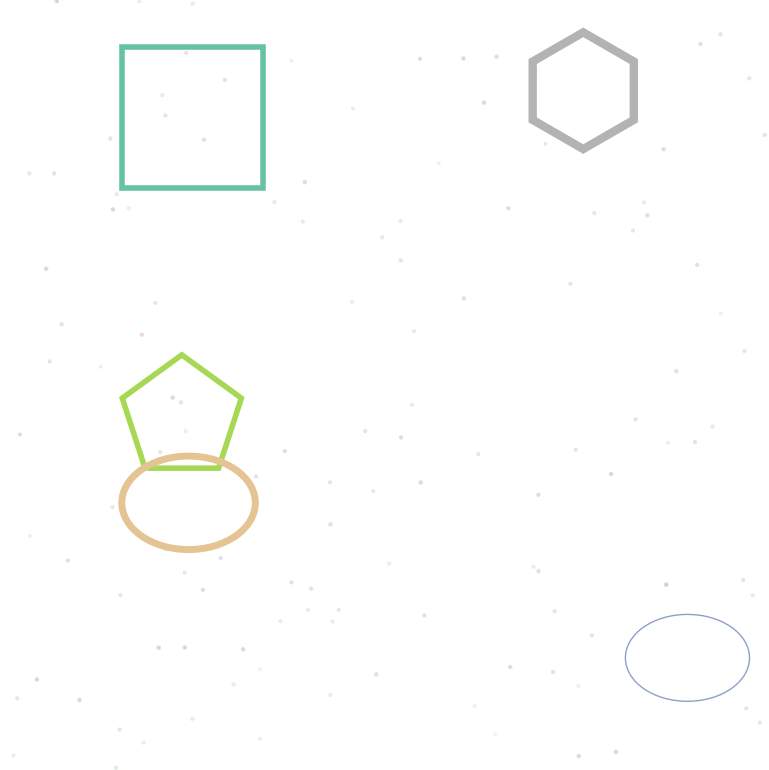[{"shape": "square", "thickness": 2, "radius": 0.46, "center": [0.251, 0.847]}, {"shape": "oval", "thickness": 0.5, "radius": 0.4, "center": [0.893, 0.146]}, {"shape": "pentagon", "thickness": 2, "radius": 0.41, "center": [0.236, 0.458]}, {"shape": "oval", "thickness": 2.5, "radius": 0.43, "center": [0.245, 0.347]}, {"shape": "hexagon", "thickness": 3, "radius": 0.38, "center": [0.757, 0.882]}]